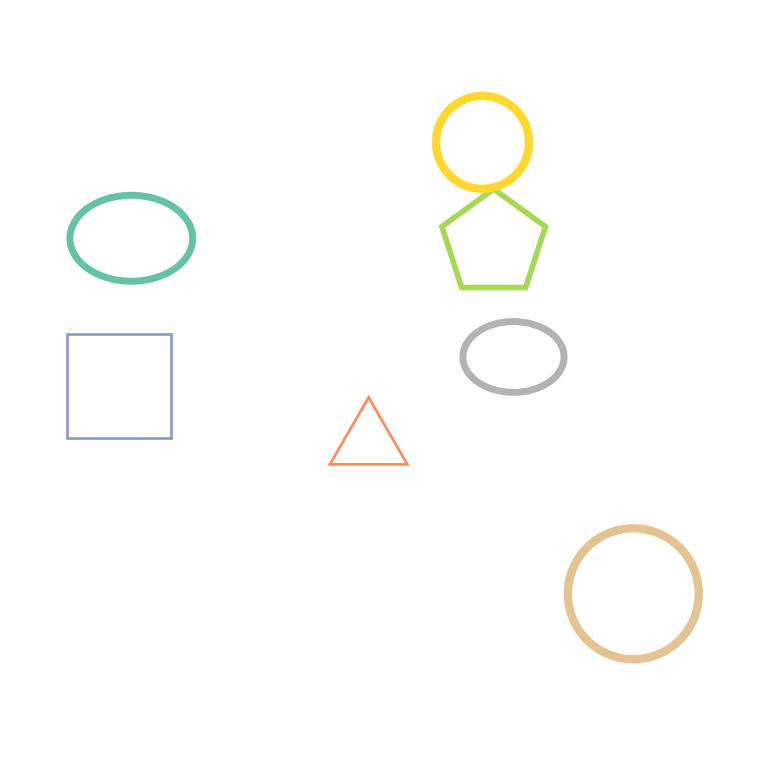[{"shape": "oval", "thickness": 2.5, "radius": 0.4, "center": [0.171, 0.691]}, {"shape": "triangle", "thickness": 1, "radius": 0.29, "center": [0.479, 0.426]}, {"shape": "square", "thickness": 1, "radius": 0.34, "center": [0.155, 0.499]}, {"shape": "pentagon", "thickness": 2, "radius": 0.35, "center": [0.641, 0.684]}, {"shape": "circle", "thickness": 3, "radius": 0.3, "center": [0.627, 0.815]}, {"shape": "circle", "thickness": 3, "radius": 0.43, "center": [0.823, 0.229]}, {"shape": "oval", "thickness": 2.5, "radius": 0.33, "center": [0.667, 0.536]}]